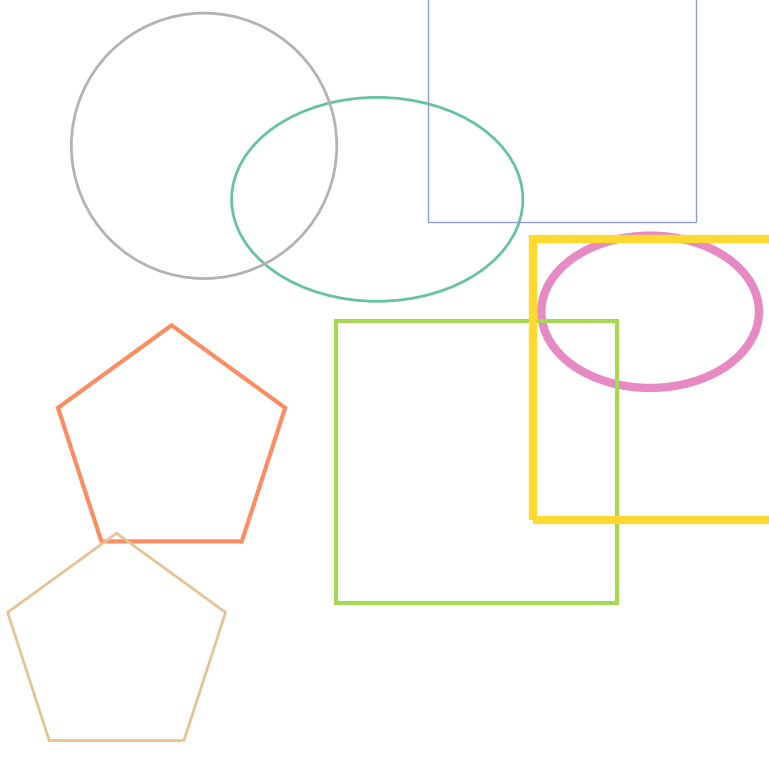[{"shape": "oval", "thickness": 1, "radius": 0.95, "center": [0.49, 0.741]}, {"shape": "pentagon", "thickness": 1.5, "radius": 0.78, "center": [0.223, 0.422]}, {"shape": "square", "thickness": 0.5, "radius": 0.87, "center": [0.73, 0.886]}, {"shape": "oval", "thickness": 3, "radius": 0.71, "center": [0.844, 0.595]}, {"shape": "square", "thickness": 1.5, "radius": 0.91, "center": [0.619, 0.4]}, {"shape": "square", "thickness": 3, "radius": 0.91, "center": [0.874, 0.507]}, {"shape": "pentagon", "thickness": 1, "radius": 0.74, "center": [0.151, 0.159]}, {"shape": "circle", "thickness": 1, "radius": 0.86, "center": [0.265, 0.811]}]